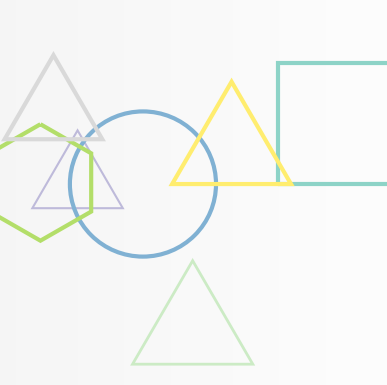[{"shape": "square", "thickness": 3, "radius": 0.78, "center": [0.874, 0.68]}, {"shape": "triangle", "thickness": 1.5, "radius": 0.67, "center": [0.2, 0.527]}, {"shape": "circle", "thickness": 3, "radius": 0.94, "center": [0.369, 0.522]}, {"shape": "hexagon", "thickness": 3, "radius": 0.76, "center": [0.104, 0.526]}, {"shape": "triangle", "thickness": 3, "radius": 0.73, "center": [0.138, 0.711]}, {"shape": "triangle", "thickness": 2, "radius": 0.9, "center": [0.497, 0.144]}, {"shape": "triangle", "thickness": 3, "radius": 0.89, "center": [0.598, 0.611]}]